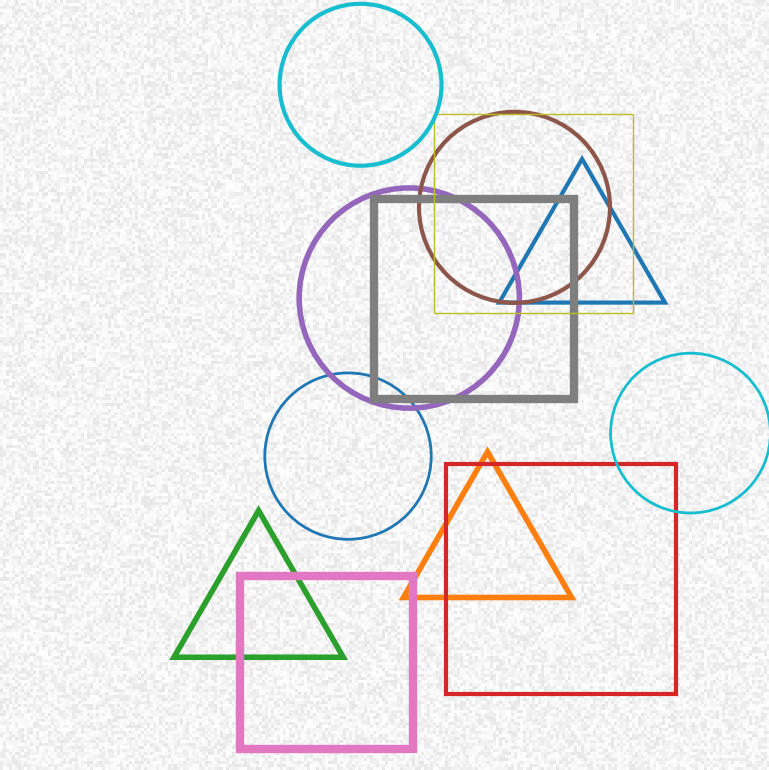[{"shape": "circle", "thickness": 1, "radius": 0.54, "center": [0.452, 0.408]}, {"shape": "triangle", "thickness": 1.5, "radius": 0.62, "center": [0.756, 0.669]}, {"shape": "triangle", "thickness": 2, "radius": 0.63, "center": [0.633, 0.287]}, {"shape": "triangle", "thickness": 2, "radius": 0.63, "center": [0.336, 0.21]}, {"shape": "square", "thickness": 1.5, "radius": 0.75, "center": [0.729, 0.248]}, {"shape": "circle", "thickness": 2, "radius": 0.71, "center": [0.532, 0.613]}, {"shape": "circle", "thickness": 1.5, "radius": 0.62, "center": [0.668, 0.731]}, {"shape": "square", "thickness": 3, "radius": 0.56, "center": [0.424, 0.14]}, {"shape": "square", "thickness": 3, "radius": 0.65, "center": [0.616, 0.612]}, {"shape": "square", "thickness": 0.5, "radius": 0.64, "center": [0.693, 0.723]}, {"shape": "circle", "thickness": 1, "radius": 0.52, "center": [0.897, 0.438]}, {"shape": "circle", "thickness": 1.5, "radius": 0.53, "center": [0.468, 0.89]}]